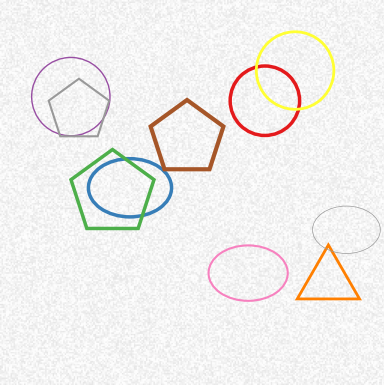[{"shape": "circle", "thickness": 2.5, "radius": 0.45, "center": [0.688, 0.738]}, {"shape": "oval", "thickness": 2.5, "radius": 0.54, "center": [0.338, 0.512]}, {"shape": "pentagon", "thickness": 2.5, "radius": 0.57, "center": [0.292, 0.498]}, {"shape": "circle", "thickness": 1, "radius": 0.51, "center": [0.184, 0.749]}, {"shape": "triangle", "thickness": 2, "radius": 0.47, "center": [0.853, 0.27]}, {"shape": "circle", "thickness": 2, "radius": 0.5, "center": [0.766, 0.817]}, {"shape": "pentagon", "thickness": 3, "radius": 0.5, "center": [0.486, 0.641]}, {"shape": "oval", "thickness": 1.5, "radius": 0.51, "center": [0.645, 0.291]}, {"shape": "pentagon", "thickness": 1.5, "radius": 0.41, "center": [0.205, 0.713]}, {"shape": "oval", "thickness": 0.5, "radius": 0.44, "center": [0.9, 0.403]}]